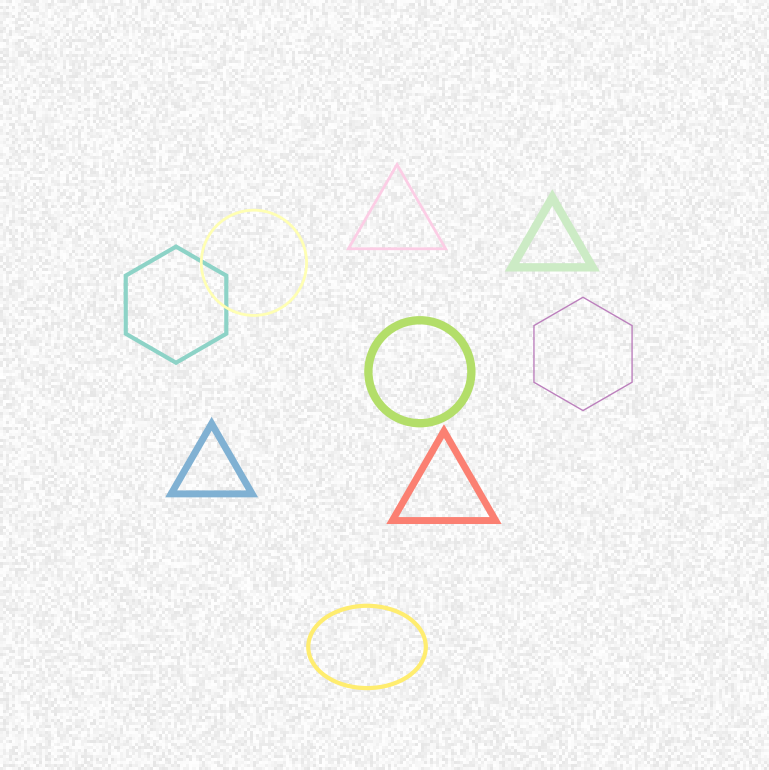[{"shape": "hexagon", "thickness": 1.5, "radius": 0.38, "center": [0.229, 0.604]}, {"shape": "circle", "thickness": 1, "radius": 0.34, "center": [0.33, 0.659]}, {"shape": "triangle", "thickness": 2.5, "radius": 0.39, "center": [0.577, 0.363]}, {"shape": "triangle", "thickness": 2.5, "radius": 0.3, "center": [0.275, 0.389]}, {"shape": "circle", "thickness": 3, "radius": 0.33, "center": [0.545, 0.517]}, {"shape": "triangle", "thickness": 1, "radius": 0.36, "center": [0.516, 0.713]}, {"shape": "hexagon", "thickness": 0.5, "radius": 0.37, "center": [0.757, 0.54]}, {"shape": "triangle", "thickness": 3, "radius": 0.3, "center": [0.717, 0.683]}, {"shape": "oval", "thickness": 1.5, "radius": 0.38, "center": [0.477, 0.16]}]